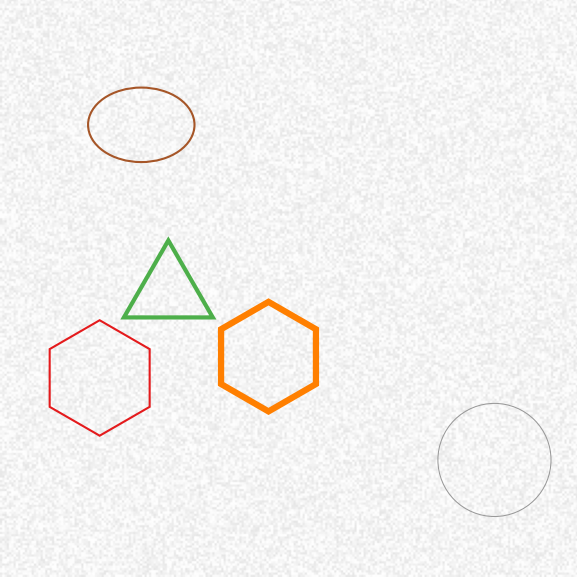[{"shape": "hexagon", "thickness": 1, "radius": 0.5, "center": [0.173, 0.345]}, {"shape": "triangle", "thickness": 2, "radius": 0.44, "center": [0.292, 0.494]}, {"shape": "hexagon", "thickness": 3, "radius": 0.47, "center": [0.465, 0.382]}, {"shape": "oval", "thickness": 1, "radius": 0.46, "center": [0.245, 0.783]}, {"shape": "circle", "thickness": 0.5, "radius": 0.49, "center": [0.856, 0.203]}]